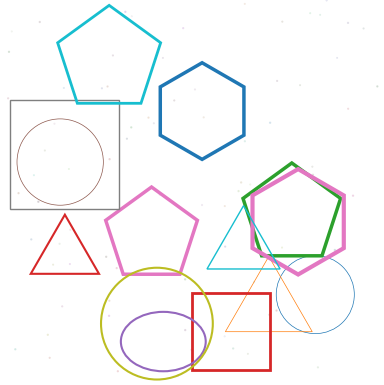[{"shape": "circle", "thickness": 0.5, "radius": 0.51, "center": [0.819, 0.235]}, {"shape": "hexagon", "thickness": 2.5, "radius": 0.63, "center": [0.525, 0.712]}, {"shape": "triangle", "thickness": 0.5, "radius": 0.65, "center": [0.698, 0.204]}, {"shape": "pentagon", "thickness": 2.5, "radius": 0.67, "center": [0.758, 0.443]}, {"shape": "triangle", "thickness": 1.5, "radius": 0.51, "center": [0.169, 0.34]}, {"shape": "square", "thickness": 2, "radius": 0.5, "center": [0.6, 0.138]}, {"shape": "oval", "thickness": 1.5, "radius": 0.55, "center": [0.424, 0.113]}, {"shape": "circle", "thickness": 0.5, "radius": 0.56, "center": [0.156, 0.579]}, {"shape": "pentagon", "thickness": 2.5, "radius": 0.63, "center": [0.394, 0.389]}, {"shape": "hexagon", "thickness": 3, "radius": 0.68, "center": [0.774, 0.424]}, {"shape": "square", "thickness": 1, "radius": 0.71, "center": [0.167, 0.599]}, {"shape": "circle", "thickness": 1.5, "radius": 0.73, "center": [0.408, 0.159]}, {"shape": "triangle", "thickness": 1, "radius": 0.55, "center": [0.633, 0.356]}, {"shape": "pentagon", "thickness": 2, "radius": 0.7, "center": [0.284, 0.845]}]